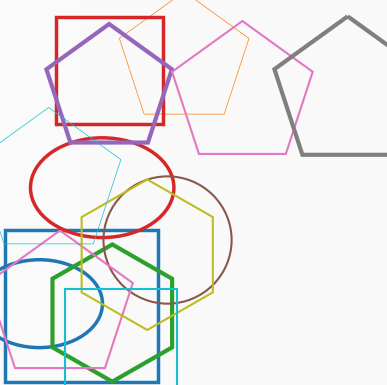[{"shape": "oval", "thickness": 2.5, "radius": 0.82, "center": [0.101, 0.211]}, {"shape": "square", "thickness": 2.5, "radius": 0.99, "center": [0.209, 0.204]}, {"shape": "pentagon", "thickness": 0.5, "radius": 0.88, "center": [0.475, 0.846]}, {"shape": "hexagon", "thickness": 3, "radius": 0.89, "center": [0.29, 0.187]}, {"shape": "square", "thickness": 2.5, "radius": 0.7, "center": [0.283, 0.816]}, {"shape": "oval", "thickness": 2.5, "radius": 0.93, "center": [0.264, 0.513]}, {"shape": "pentagon", "thickness": 3, "radius": 0.85, "center": [0.282, 0.767]}, {"shape": "circle", "thickness": 1.5, "radius": 0.83, "center": [0.432, 0.377]}, {"shape": "pentagon", "thickness": 1.5, "radius": 0.99, "center": [0.155, 0.204]}, {"shape": "pentagon", "thickness": 1.5, "radius": 0.95, "center": [0.625, 0.755]}, {"shape": "pentagon", "thickness": 3, "radius": 0.99, "center": [0.897, 0.759]}, {"shape": "hexagon", "thickness": 1.5, "radius": 0.98, "center": [0.38, 0.338]}, {"shape": "pentagon", "thickness": 0.5, "radius": 0.98, "center": [0.126, 0.525]}, {"shape": "square", "thickness": 1.5, "radius": 0.72, "center": [0.312, 0.106]}]